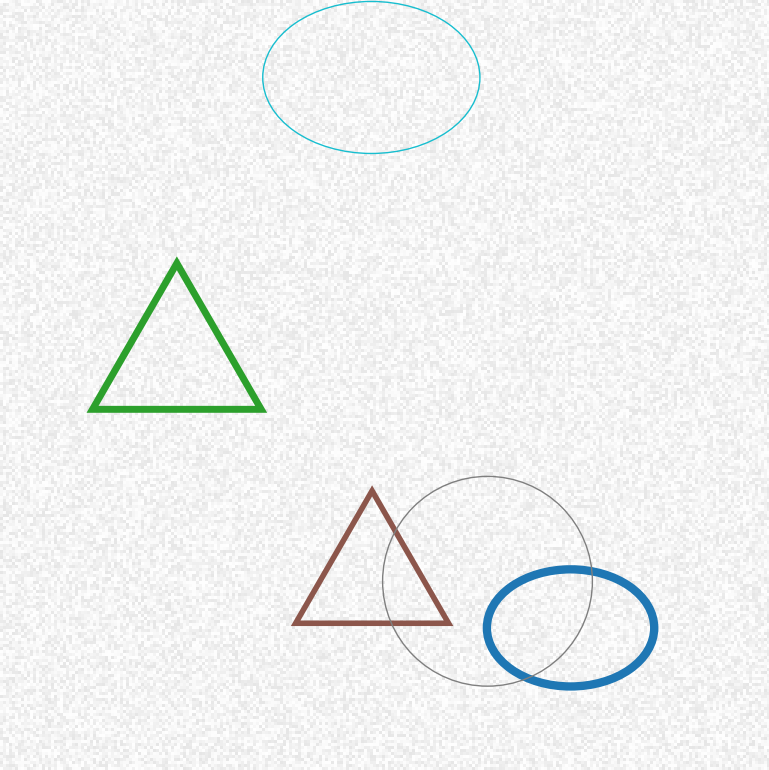[{"shape": "oval", "thickness": 3, "radius": 0.54, "center": [0.741, 0.185]}, {"shape": "triangle", "thickness": 2.5, "radius": 0.63, "center": [0.23, 0.532]}, {"shape": "triangle", "thickness": 2, "radius": 0.57, "center": [0.483, 0.248]}, {"shape": "circle", "thickness": 0.5, "radius": 0.68, "center": [0.633, 0.245]}, {"shape": "oval", "thickness": 0.5, "radius": 0.71, "center": [0.482, 0.899]}]